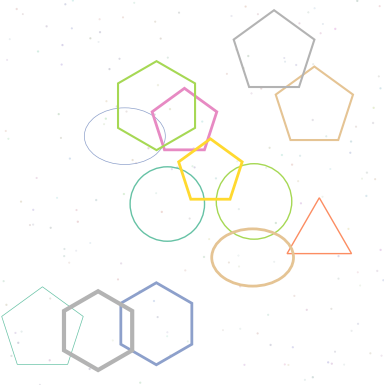[{"shape": "pentagon", "thickness": 0.5, "radius": 0.56, "center": [0.11, 0.144]}, {"shape": "circle", "thickness": 1, "radius": 0.48, "center": [0.435, 0.47]}, {"shape": "triangle", "thickness": 1, "radius": 0.48, "center": [0.829, 0.39]}, {"shape": "hexagon", "thickness": 2, "radius": 0.53, "center": [0.406, 0.159]}, {"shape": "oval", "thickness": 0.5, "radius": 0.53, "center": [0.324, 0.646]}, {"shape": "pentagon", "thickness": 2, "radius": 0.44, "center": [0.479, 0.682]}, {"shape": "hexagon", "thickness": 1.5, "radius": 0.58, "center": [0.407, 0.726]}, {"shape": "circle", "thickness": 1, "radius": 0.49, "center": [0.66, 0.477]}, {"shape": "pentagon", "thickness": 2, "radius": 0.43, "center": [0.547, 0.553]}, {"shape": "pentagon", "thickness": 1.5, "radius": 0.53, "center": [0.817, 0.722]}, {"shape": "oval", "thickness": 2, "radius": 0.53, "center": [0.656, 0.331]}, {"shape": "pentagon", "thickness": 1.5, "radius": 0.55, "center": [0.712, 0.863]}, {"shape": "hexagon", "thickness": 3, "radius": 0.51, "center": [0.255, 0.141]}]